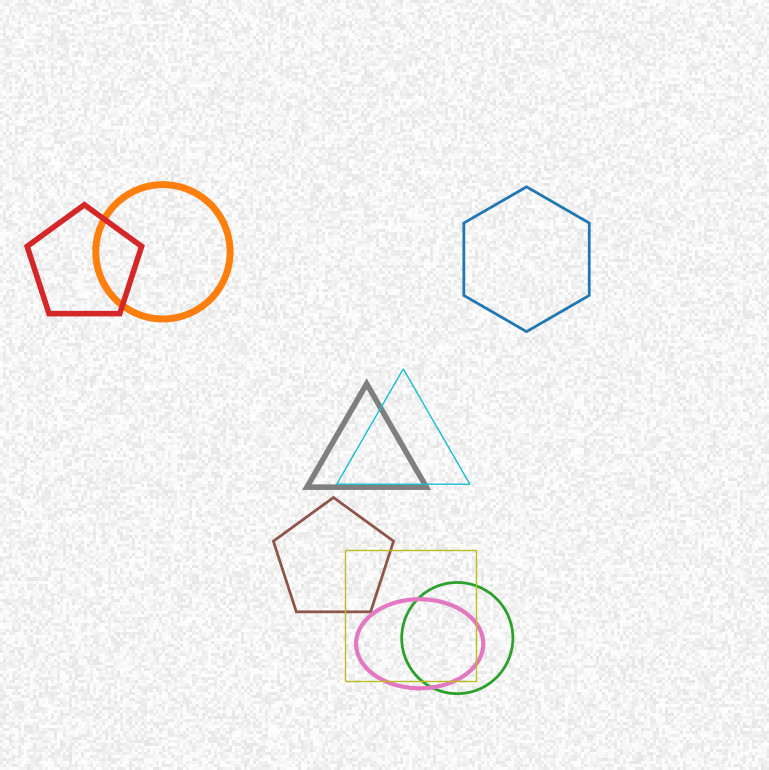[{"shape": "hexagon", "thickness": 1, "radius": 0.47, "center": [0.684, 0.663]}, {"shape": "circle", "thickness": 2.5, "radius": 0.44, "center": [0.212, 0.673]}, {"shape": "circle", "thickness": 1, "radius": 0.36, "center": [0.594, 0.171]}, {"shape": "pentagon", "thickness": 2, "radius": 0.39, "center": [0.11, 0.656]}, {"shape": "pentagon", "thickness": 1, "radius": 0.41, "center": [0.433, 0.272]}, {"shape": "oval", "thickness": 1.5, "radius": 0.41, "center": [0.545, 0.164]}, {"shape": "triangle", "thickness": 2, "radius": 0.45, "center": [0.476, 0.412]}, {"shape": "square", "thickness": 0.5, "radius": 0.43, "center": [0.533, 0.201]}, {"shape": "triangle", "thickness": 0.5, "radius": 0.5, "center": [0.524, 0.421]}]